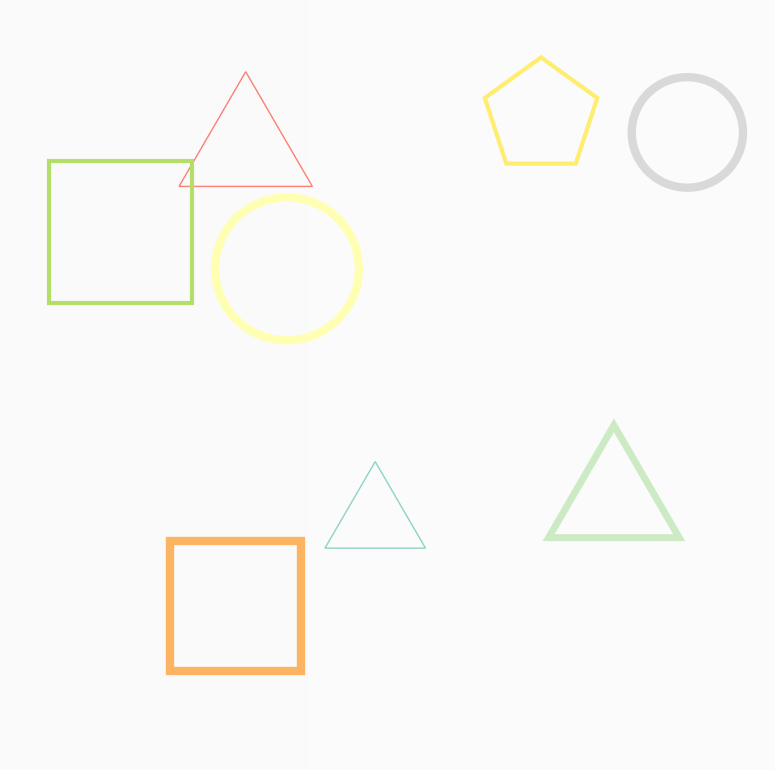[{"shape": "triangle", "thickness": 0.5, "radius": 0.37, "center": [0.484, 0.326]}, {"shape": "circle", "thickness": 3, "radius": 0.46, "center": [0.37, 0.651]}, {"shape": "triangle", "thickness": 0.5, "radius": 0.5, "center": [0.317, 0.808]}, {"shape": "square", "thickness": 3, "radius": 0.42, "center": [0.304, 0.213]}, {"shape": "square", "thickness": 1.5, "radius": 0.46, "center": [0.156, 0.699]}, {"shape": "circle", "thickness": 3, "radius": 0.36, "center": [0.887, 0.828]}, {"shape": "triangle", "thickness": 2.5, "radius": 0.49, "center": [0.792, 0.35]}, {"shape": "pentagon", "thickness": 1.5, "radius": 0.38, "center": [0.698, 0.849]}]